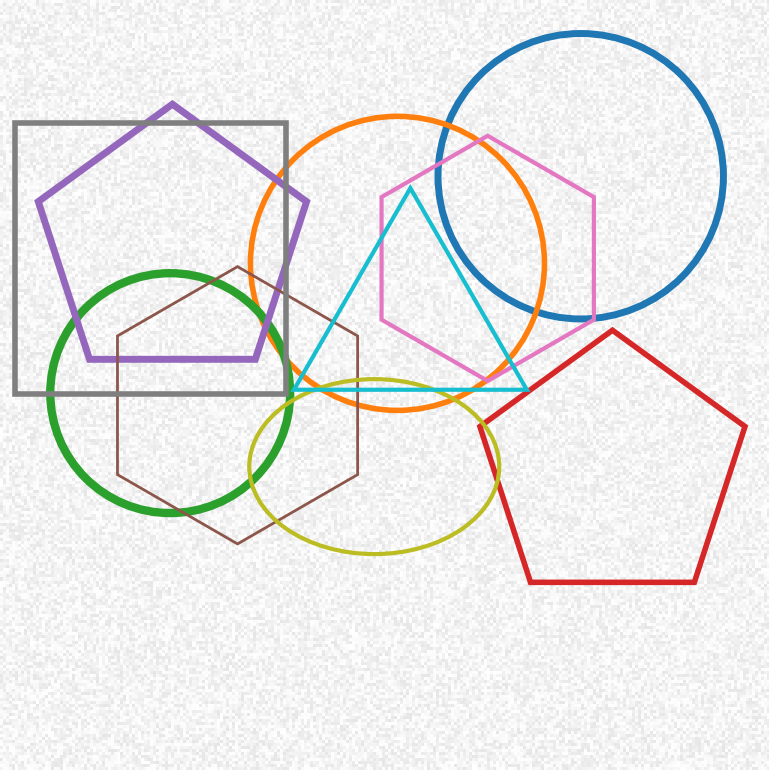[{"shape": "circle", "thickness": 2.5, "radius": 0.93, "center": [0.754, 0.771]}, {"shape": "circle", "thickness": 2, "radius": 0.95, "center": [0.516, 0.658]}, {"shape": "circle", "thickness": 3, "radius": 0.78, "center": [0.221, 0.489]}, {"shape": "pentagon", "thickness": 2, "radius": 0.9, "center": [0.795, 0.39]}, {"shape": "pentagon", "thickness": 2.5, "radius": 0.92, "center": [0.224, 0.682]}, {"shape": "hexagon", "thickness": 1, "radius": 0.9, "center": [0.309, 0.474]}, {"shape": "hexagon", "thickness": 1.5, "radius": 0.8, "center": [0.633, 0.664]}, {"shape": "square", "thickness": 2, "radius": 0.88, "center": [0.195, 0.664]}, {"shape": "oval", "thickness": 1.5, "radius": 0.81, "center": [0.486, 0.394]}, {"shape": "triangle", "thickness": 1.5, "radius": 0.87, "center": [0.533, 0.581]}]